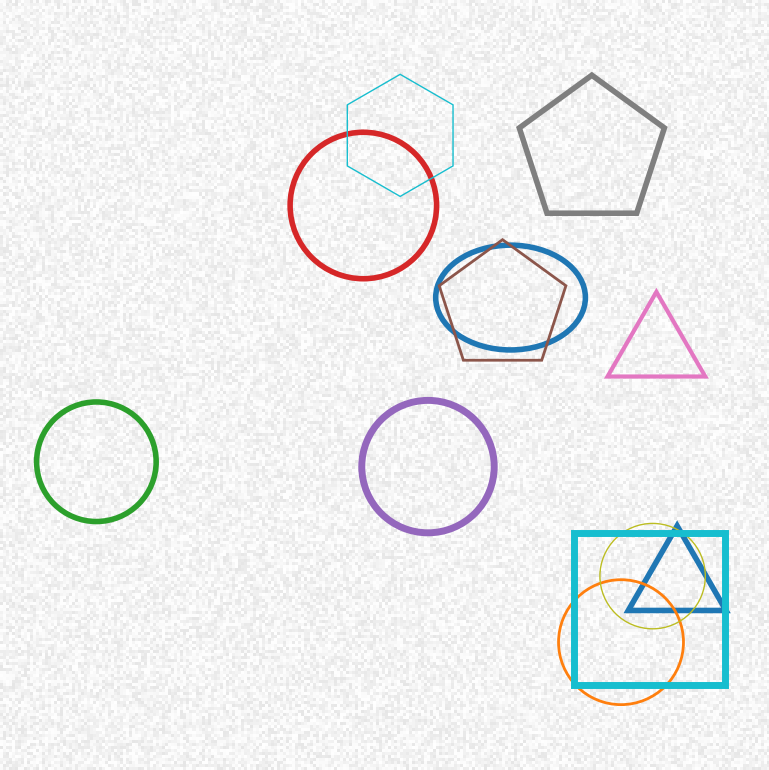[{"shape": "triangle", "thickness": 2, "radius": 0.37, "center": [0.879, 0.244]}, {"shape": "oval", "thickness": 2, "radius": 0.49, "center": [0.663, 0.614]}, {"shape": "circle", "thickness": 1, "radius": 0.41, "center": [0.807, 0.166]}, {"shape": "circle", "thickness": 2, "radius": 0.39, "center": [0.125, 0.4]}, {"shape": "circle", "thickness": 2, "radius": 0.48, "center": [0.472, 0.733]}, {"shape": "circle", "thickness": 2.5, "radius": 0.43, "center": [0.556, 0.394]}, {"shape": "pentagon", "thickness": 1, "radius": 0.43, "center": [0.653, 0.602]}, {"shape": "triangle", "thickness": 1.5, "radius": 0.37, "center": [0.852, 0.548]}, {"shape": "pentagon", "thickness": 2, "radius": 0.5, "center": [0.769, 0.803]}, {"shape": "circle", "thickness": 0.5, "radius": 0.34, "center": [0.848, 0.252]}, {"shape": "square", "thickness": 2.5, "radius": 0.49, "center": [0.844, 0.209]}, {"shape": "hexagon", "thickness": 0.5, "radius": 0.4, "center": [0.52, 0.824]}]